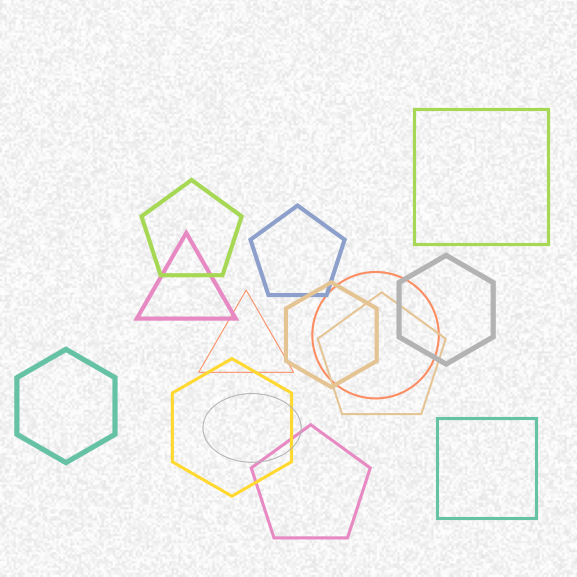[{"shape": "hexagon", "thickness": 2.5, "radius": 0.49, "center": [0.114, 0.296]}, {"shape": "square", "thickness": 1.5, "radius": 0.43, "center": [0.842, 0.189]}, {"shape": "circle", "thickness": 1, "radius": 0.55, "center": [0.65, 0.419]}, {"shape": "triangle", "thickness": 0.5, "radius": 0.47, "center": [0.426, 0.402]}, {"shape": "pentagon", "thickness": 2, "radius": 0.43, "center": [0.515, 0.558]}, {"shape": "pentagon", "thickness": 1.5, "radius": 0.54, "center": [0.538, 0.155]}, {"shape": "triangle", "thickness": 2, "radius": 0.49, "center": [0.323, 0.497]}, {"shape": "square", "thickness": 1.5, "radius": 0.58, "center": [0.833, 0.693]}, {"shape": "pentagon", "thickness": 2, "radius": 0.46, "center": [0.332, 0.596]}, {"shape": "hexagon", "thickness": 1.5, "radius": 0.6, "center": [0.402, 0.259]}, {"shape": "hexagon", "thickness": 2, "radius": 0.45, "center": [0.574, 0.42]}, {"shape": "pentagon", "thickness": 1, "radius": 0.58, "center": [0.661, 0.376]}, {"shape": "hexagon", "thickness": 2.5, "radius": 0.47, "center": [0.773, 0.463]}, {"shape": "oval", "thickness": 0.5, "radius": 0.43, "center": [0.436, 0.258]}]